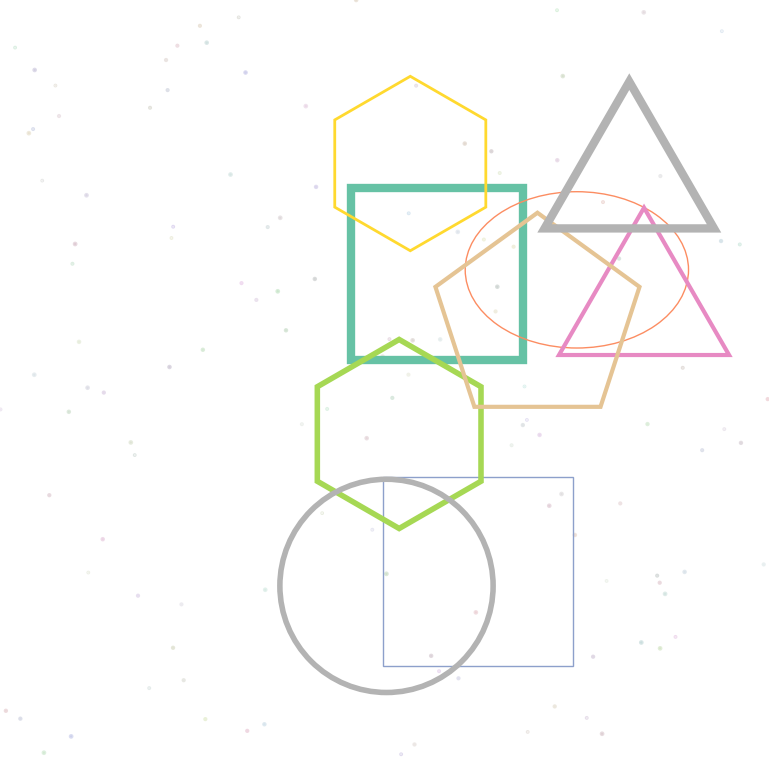[{"shape": "square", "thickness": 3, "radius": 0.56, "center": [0.567, 0.644]}, {"shape": "oval", "thickness": 0.5, "radius": 0.73, "center": [0.749, 0.65]}, {"shape": "square", "thickness": 0.5, "radius": 0.62, "center": [0.621, 0.258]}, {"shape": "triangle", "thickness": 1.5, "radius": 0.64, "center": [0.836, 0.603]}, {"shape": "hexagon", "thickness": 2, "radius": 0.61, "center": [0.518, 0.436]}, {"shape": "hexagon", "thickness": 1, "radius": 0.57, "center": [0.533, 0.788]}, {"shape": "pentagon", "thickness": 1.5, "radius": 0.7, "center": [0.698, 0.584]}, {"shape": "circle", "thickness": 2, "radius": 0.69, "center": [0.502, 0.239]}, {"shape": "triangle", "thickness": 3, "radius": 0.64, "center": [0.817, 0.767]}]